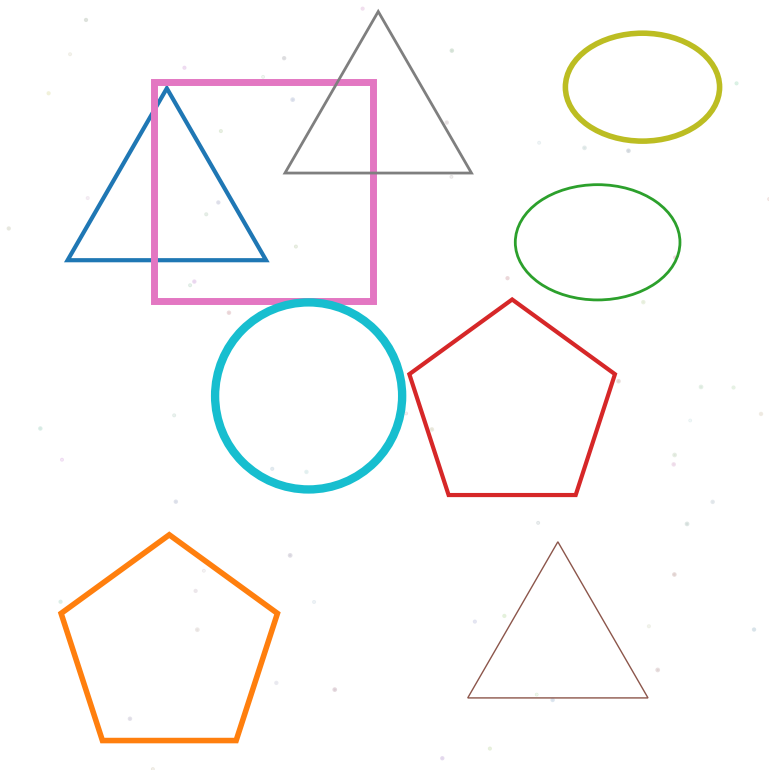[{"shape": "triangle", "thickness": 1.5, "radius": 0.74, "center": [0.217, 0.736]}, {"shape": "pentagon", "thickness": 2, "radius": 0.74, "center": [0.22, 0.158]}, {"shape": "oval", "thickness": 1, "radius": 0.53, "center": [0.776, 0.685]}, {"shape": "pentagon", "thickness": 1.5, "radius": 0.7, "center": [0.665, 0.471]}, {"shape": "triangle", "thickness": 0.5, "radius": 0.68, "center": [0.724, 0.161]}, {"shape": "square", "thickness": 2.5, "radius": 0.71, "center": [0.342, 0.751]}, {"shape": "triangle", "thickness": 1, "radius": 0.7, "center": [0.491, 0.845]}, {"shape": "oval", "thickness": 2, "radius": 0.5, "center": [0.834, 0.887]}, {"shape": "circle", "thickness": 3, "radius": 0.61, "center": [0.401, 0.486]}]